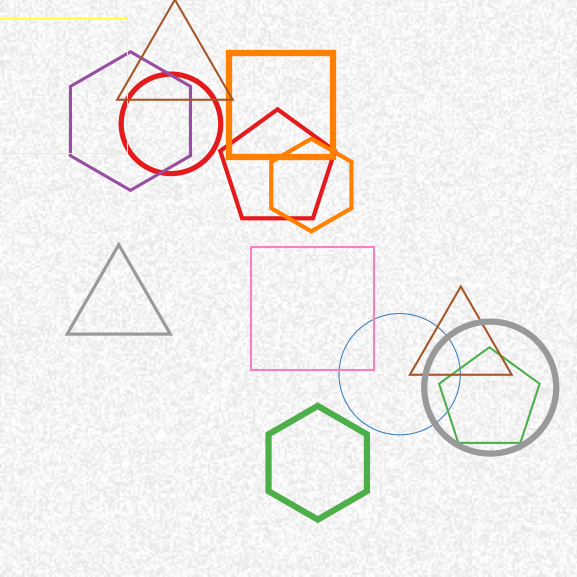[{"shape": "pentagon", "thickness": 2, "radius": 0.52, "center": [0.481, 0.706]}, {"shape": "circle", "thickness": 2.5, "radius": 0.43, "center": [0.296, 0.785]}, {"shape": "circle", "thickness": 0.5, "radius": 0.53, "center": [0.692, 0.351]}, {"shape": "pentagon", "thickness": 1, "radius": 0.46, "center": [0.847, 0.306]}, {"shape": "hexagon", "thickness": 3, "radius": 0.49, "center": [0.55, 0.198]}, {"shape": "hexagon", "thickness": 1.5, "radius": 0.6, "center": [0.226, 0.79]}, {"shape": "hexagon", "thickness": 2, "radius": 0.4, "center": [0.539, 0.679]}, {"shape": "square", "thickness": 3, "radius": 0.45, "center": [0.487, 0.817]}, {"shape": "square", "thickness": 0.5, "radius": 0.59, "center": [0.103, 0.851]}, {"shape": "triangle", "thickness": 1, "radius": 0.51, "center": [0.798, 0.401]}, {"shape": "triangle", "thickness": 1, "radius": 0.58, "center": [0.303, 0.884]}, {"shape": "square", "thickness": 1, "radius": 0.53, "center": [0.541, 0.465]}, {"shape": "triangle", "thickness": 1.5, "radius": 0.52, "center": [0.206, 0.472]}, {"shape": "circle", "thickness": 3, "radius": 0.57, "center": [0.849, 0.328]}]